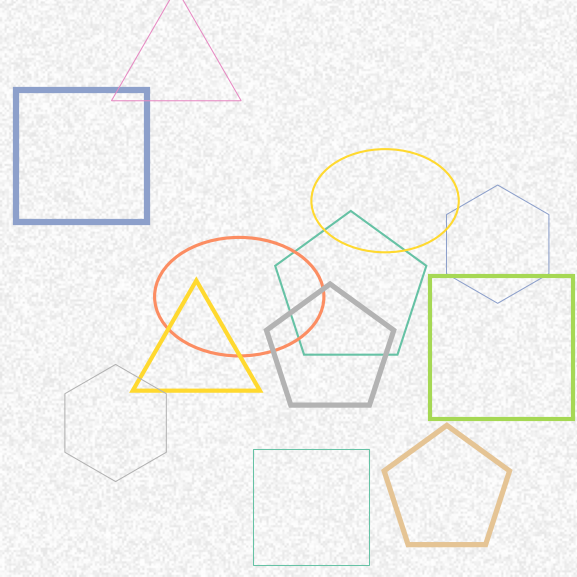[{"shape": "square", "thickness": 0.5, "radius": 0.5, "center": [0.538, 0.122]}, {"shape": "pentagon", "thickness": 1, "radius": 0.69, "center": [0.607, 0.496]}, {"shape": "oval", "thickness": 1.5, "radius": 0.73, "center": [0.414, 0.485]}, {"shape": "square", "thickness": 3, "radius": 0.57, "center": [0.141, 0.729]}, {"shape": "hexagon", "thickness": 0.5, "radius": 0.51, "center": [0.862, 0.576]}, {"shape": "triangle", "thickness": 0.5, "radius": 0.65, "center": [0.305, 0.889]}, {"shape": "square", "thickness": 2, "radius": 0.62, "center": [0.869, 0.397]}, {"shape": "oval", "thickness": 1, "radius": 0.64, "center": [0.667, 0.652]}, {"shape": "triangle", "thickness": 2, "radius": 0.64, "center": [0.34, 0.386]}, {"shape": "pentagon", "thickness": 2.5, "radius": 0.57, "center": [0.774, 0.148]}, {"shape": "pentagon", "thickness": 2.5, "radius": 0.58, "center": [0.572, 0.391]}, {"shape": "hexagon", "thickness": 0.5, "radius": 0.51, "center": [0.2, 0.267]}]